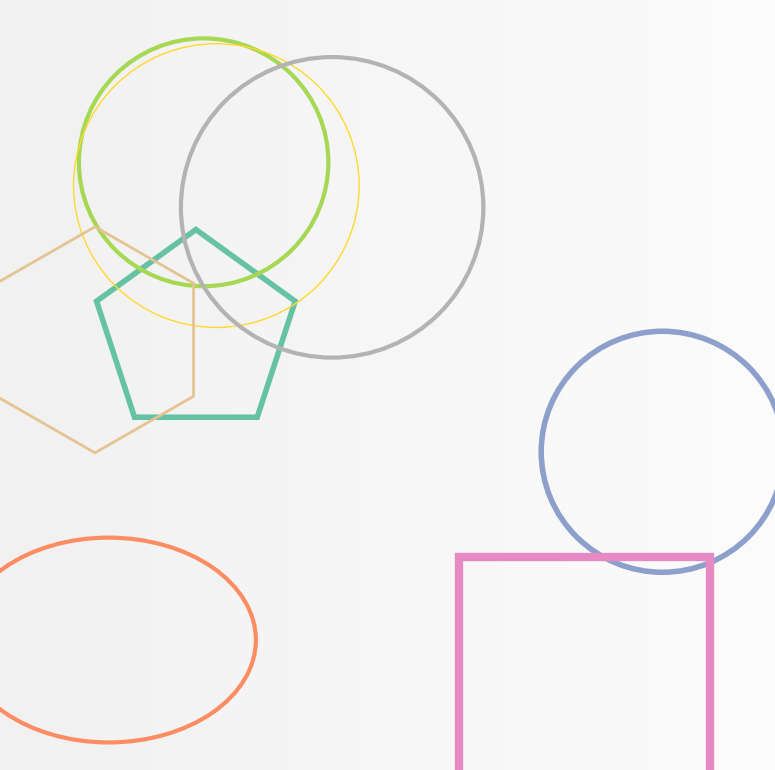[{"shape": "pentagon", "thickness": 2, "radius": 0.67, "center": [0.253, 0.567]}, {"shape": "oval", "thickness": 1.5, "radius": 0.95, "center": [0.14, 0.169]}, {"shape": "circle", "thickness": 2, "radius": 0.78, "center": [0.855, 0.413]}, {"shape": "square", "thickness": 3, "radius": 0.81, "center": [0.754, 0.115]}, {"shape": "circle", "thickness": 1.5, "radius": 0.8, "center": [0.263, 0.789]}, {"shape": "circle", "thickness": 0.5, "radius": 0.92, "center": [0.279, 0.759]}, {"shape": "hexagon", "thickness": 1, "radius": 0.73, "center": [0.123, 0.559]}, {"shape": "circle", "thickness": 1.5, "radius": 0.98, "center": [0.429, 0.731]}]